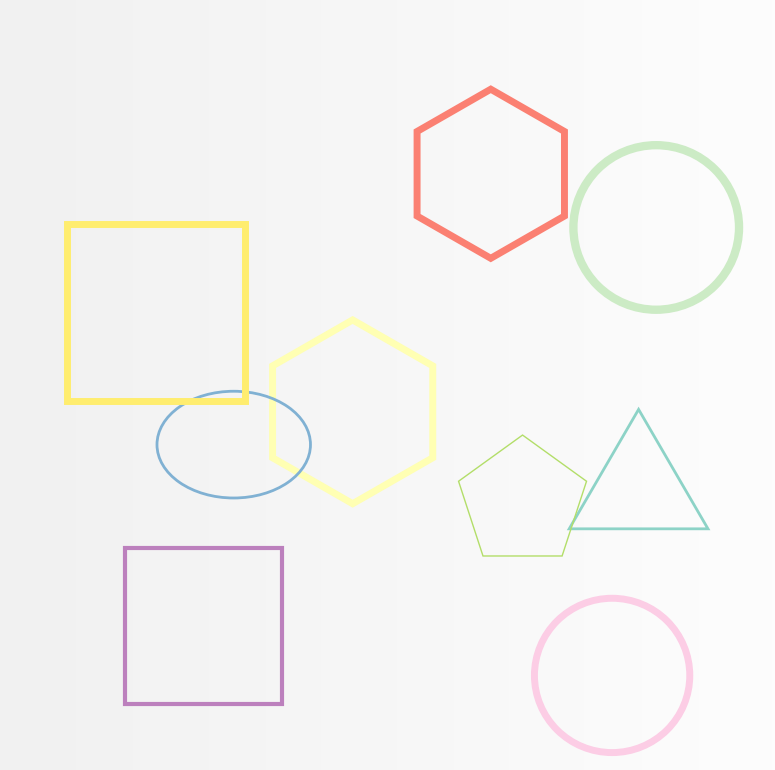[{"shape": "triangle", "thickness": 1, "radius": 0.52, "center": [0.824, 0.365]}, {"shape": "hexagon", "thickness": 2.5, "radius": 0.6, "center": [0.455, 0.465]}, {"shape": "hexagon", "thickness": 2.5, "radius": 0.55, "center": [0.633, 0.774]}, {"shape": "oval", "thickness": 1, "radius": 0.5, "center": [0.302, 0.423]}, {"shape": "pentagon", "thickness": 0.5, "radius": 0.43, "center": [0.674, 0.348]}, {"shape": "circle", "thickness": 2.5, "radius": 0.5, "center": [0.79, 0.123]}, {"shape": "square", "thickness": 1.5, "radius": 0.51, "center": [0.262, 0.187]}, {"shape": "circle", "thickness": 3, "radius": 0.53, "center": [0.847, 0.705]}, {"shape": "square", "thickness": 2.5, "radius": 0.57, "center": [0.201, 0.594]}]